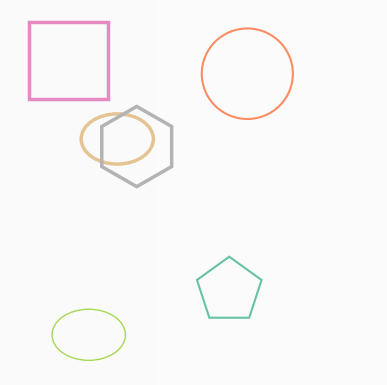[{"shape": "pentagon", "thickness": 1.5, "radius": 0.44, "center": [0.592, 0.246]}, {"shape": "circle", "thickness": 1.5, "radius": 0.59, "center": [0.638, 0.808]}, {"shape": "square", "thickness": 2.5, "radius": 0.5, "center": [0.177, 0.842]}, {"shape": "oval", "thickness": 1, "radius": 0.47, "center": [0.229, 0.13]}, {"shape": "oval", "thickness": 2.5, "radius": 0.47, "center": [0.303, 0.639]}, {"shape": "hexagon", "thickness": 2.5, "radius": 0.52, "center": [0.353, 0.619]}]